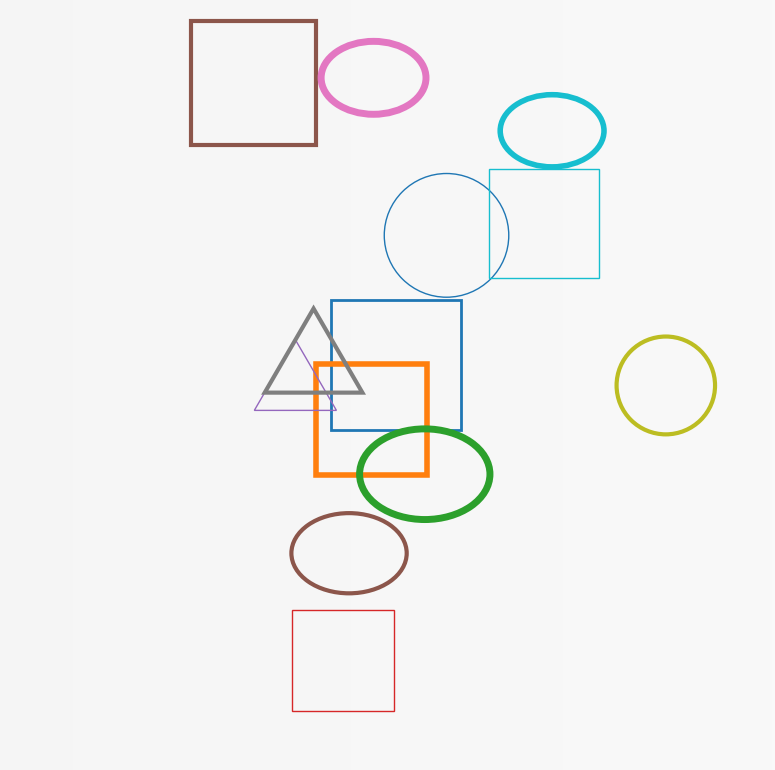[{"shape": "circle", "thickness": 0.5, "radius": 0.4, "center": [0.576, 0.694]}, {"shape": "square", "thickness": 1, "radius": 0.42, "center": [0.511, 0.525]}, {"shape": "square", "thickness": 2, "radius": 0.36, "center": [0.48, 0.455]}, {"shape": "oval", "thickness": 2.5, "radius": 0.42, "center": [0.548, 0.384]}, {"shape": "square", "thickness": 0.5, "radius": 0.33, "center": [0.443, 0.142]}, {"shape": "triangle", "thickness": 0.5, "radius": 0.31, "center": [0.381, 0.498]}, {"shape": "oval", "thickness": 1.5, "radius": 0.37, "center": [0.45, 0.282]}, {"shape": "square", "thickness": 1.5, "radius": 0.4, "center": [0.327, 0.892]}, {"shape": "oval", "thickness": 2.5, "radius": 0.34, "center": [0.482, 0.899]}, {"shape": "triangle", "thickness": 1.5, "radius": 0.36, "center": [0.405, 0.526]}, {"shape": "circle", "thickness": 1.5, "radius": 0.32, "center": [0.859, 0.499]}, {"shape": "square", "thickness": 0.5, "radius": 0.35, "center": [0.702, 0.709]}, {"shape": "oval", "thickness": 2, "radius": 0.33, "center": [0.712, 0.83]}]